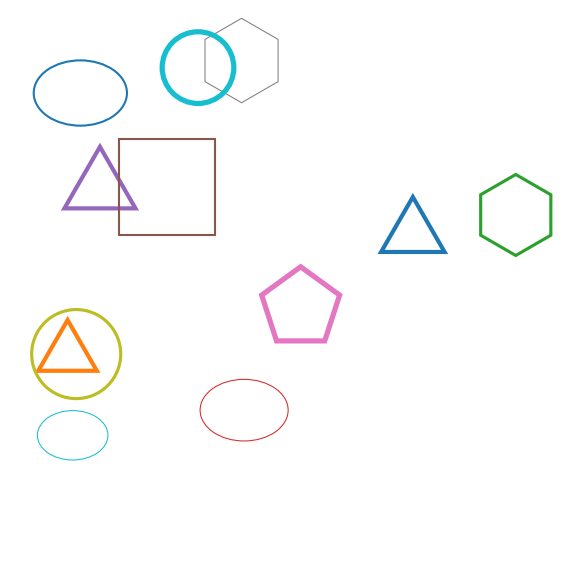[{"shape": "triangle", "thickness": 2, "radius": 0.32, "center": [0.715, 0.595]}, {"shape": "oval", "thickness": 1, "radius": 0.4, "center": [0.139, 0.838]}, {"shape": "triangle", "thickness": 2, "radius": 0.29, "center": [0.117, 0.386]}, {"shape": "hexagon", "thickness": 1.5, "radius": 0.35, "center": [0.893, 0.627]}, {"shape": "oval", "thickness": 0.5, "radius": 0.38, "center": [0.423, 0.289]}, {"shape": "triangle", "thickness": 2, "radius": 0.36, "center": [0.173, 0.674]}, {"shape": "square", "thickness": 1, "radius": 0.41, "center": [0.289, 0.675]}, {"shape": "pentagon", "thickness": 2.5, "radius": 0.35, "center": [0.521, 0.466]}, {"shape": "hexagon", "thickness": 0.5, "radius": 0.37, "center": [0.418, 0.894]}, {"shape": "circle", "thickness": 1.5, "radius": 0.39, "center": [0.132, 0.386]}, {"shape": "oval", "thickness": 0.5, "radius": 0.31, "center": [0.126, 0.245]}, {"shape": "circle", "thickness": 2.5, "radius": 0.31, "center": [0.343, 0.882]}]